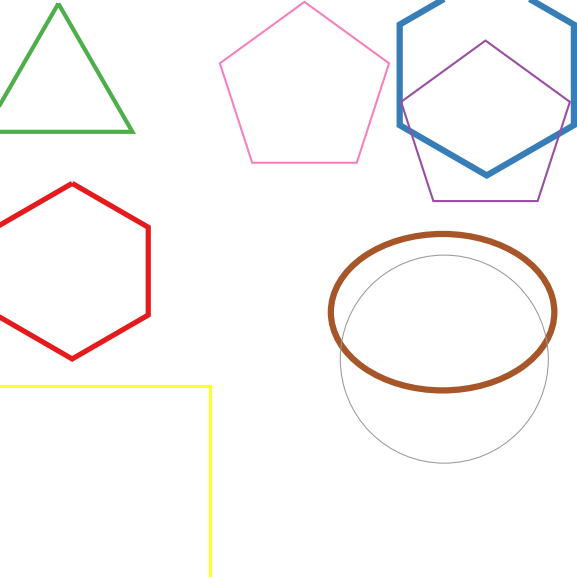[{"shape": "hexagon", "thickness": 2.5, "radius": 0.76, "center": [0.125, 0.53]}, {"shape": "hexagon", "thickness": 3, "radius": 0.87, "center": [0.843, 0.87]}, {"shape": "triangle", "thickness": 2, "radius": 0.74, "center": [0.101, 0.845]}, {"shape": "pentagon", "thickness": 1, "radius": 0.77, "center": [0.841, 0.775]}, {"shape": "square", "thickness": 1.5, "radius": 0.98, "center": [0.168, 0.135]}, {"shape": "oval", "thickness": 3, "radius": 0.97, "center": [0.766, 0.459]}, {"shape": "pentagon", "thickness": 1, "radius": 0.77, "center": [0.527, 0.842]}, {"shape": "circle", "thickness": 0.5, "radius": 0.9, "center": [0.769, 0.377]}]